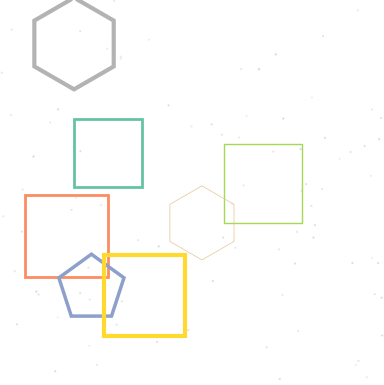[{"shape": "square", "thickness": 2, "radius": 0.44, "center": [0.28, 0.602]}, {"shape": "square", "thickness": 2, "radius": 0.54, "center": [0.173, 0.387]}, {"shape": "pentagon", "thickness": 2.5, "radius": 0.44, "center": [0.237, 0.251]}, {"shape": "square", "thickness": 1, "radius": 0.51, "center": [0.684, 0.523]}, {"shape": "square", "thickness": 3, "radius": 0.52, "center": [0.375, 0.232]}, {"shape": "hexagon", "thickness": 0.5, "radius": 0.48, "center": [0.525, 0.421]}, {"shape": "hexagon", "thickness": 3, "radius": 0.6, "center": [0.192, 0.887]}]